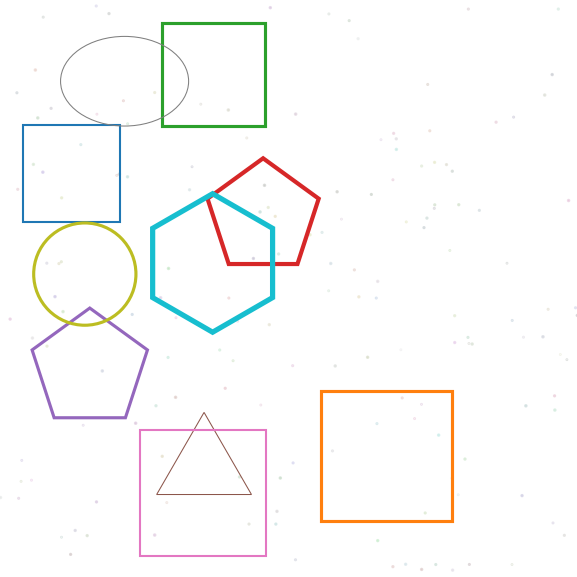[{"shape": "square", "thickness": 1, "radius": 0.42, "center": [0.124, 0.699]}, {"shape": "square", "thickness": 1.5, "radius": 0.57, "center": [0.669, 0.209]}, {"shape": "square", "thickness": 1.5, "radius": 0.44, "center": [0.37, 0.87]}, {"shape": "pentagon", "thickness": 2, "radius": 0.51, "center": [0.456, 0.624]}, {"shape": "pentagon", "thickness": 1.5, "radius": 0.53, "center": [0.155, 0.361]}, {"shape": "triangle", "thickness": 0.5, "radius": 0.47, "center": [0.353, 0.19]}, {"shape": "square", "thickness": 1, "radius": 0.55, "center": [0.351, 0.145]}, {"shape": "oval", "thickness": 0.5, "radius": 0.55, "center": [0.216, 0.858]}, {"shape": "circle", "thickness": 1.5, "radius": 0.44, "center": [0.147, 0.525]}, {"shape": "hexagon", "thickness": 2.5, "radius": 0.6, "center": [0.368, 0.544]}]